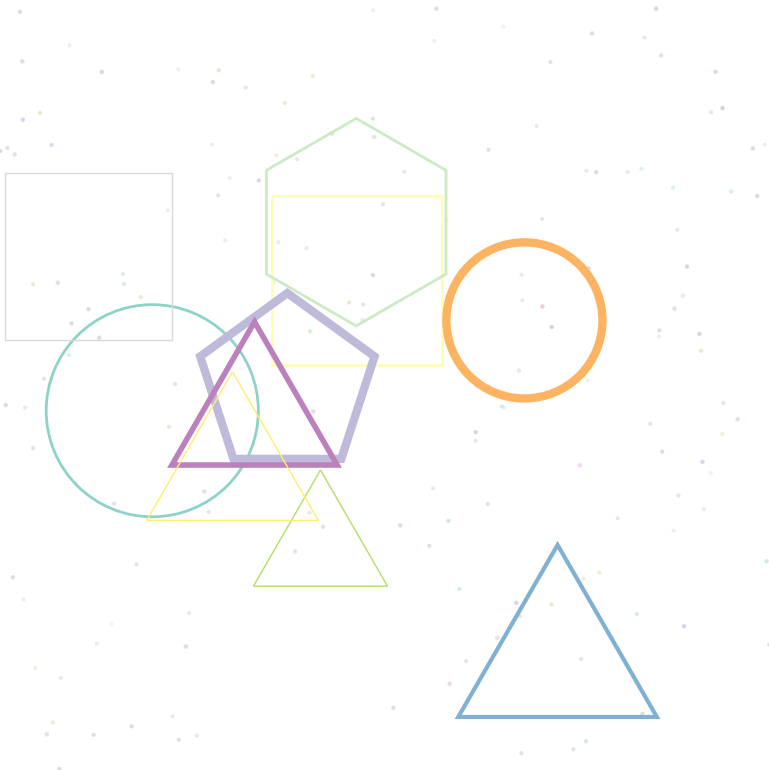[{"shape": "circle", "thickness": 1, "radius": 0.69, "center": [0.198, 0.467]}, {"shape": "square", "thickness": 1, "radius": 0.55, "center": [0.464, 0.636]}, {"shape": "pentagon", "thickness": 3, "radius": 0.6, "center": [0.373, 0.5]}, {"shape": "triangle", "thickness": 1.5, "radius": 0.74, "center": [0.724, 0.143]}, {"shape": "circle", "thickness": 3, "radius": 0.51, "center": [0.681, 0.584]}, {"shape": "triangle", "thickness": 0.5, "radius": 0.5, "center": [0.416, 0.289]}, {"shape": "square", "thickness": 0.5, "radius": 0.54, "center": [0.115, 0.667]}, {"shape": "triangle", "thickness": 2, "radius": 0.62, "center": [0.331, 0.458]}, {"shape": "hexagon", "thickness": 1, "radius": 0.67, "center": [0.463, 0.711]}, {"shape": "triangle", "thickness": 0.5, "radius": 0.64, "center": [0.302, 0.388]}]